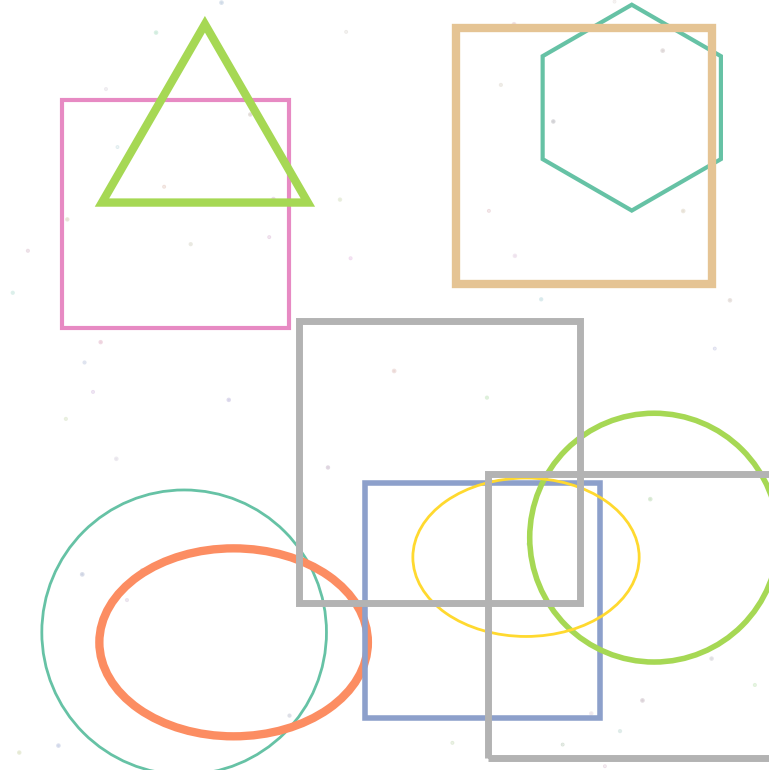[{"shape": "hexagon", "thickness": 1.5, "radius": 0.67, "center": [0.82, 0.86]}, {"shape": "circle", "thickness": 1, "radius": 0.92, "center": [0.239, 0.179]}, {"shape": "oval", "thickness": 3, "radius": 0.87, "center": [0.303, 0.166]}, {"shape": "square", "thickness": 2, "radius": 0.76, "center": [0.626, 0.22]}, {"shape": "square", "thickness": 1.5, "radius": 0.74, "center": [0.228, 0.722]}, {"shape": "circle", "thickness": 2, "radius": 0.81, "center": [0.849, 0.302]}, {"shape": "triangle", "thickness": 3, "radius": 0.77, "center": [0.266, 0.814]}, {"shape": "oval", "thickness": 1, "radius": 0.73, "center": [0.683, 0.276]}, {"shape": "square", "thickness": 3, "radius": 0.83, "center": [0.758, 0.797]}, {"shape": "square", "thickness": 2.5, "radius": 0.92, "center": [0.818, 0.2]}, {"shape": "square", "thickness": 2.5, "radius": 0.91, "center": [0.571, 0.4]}]